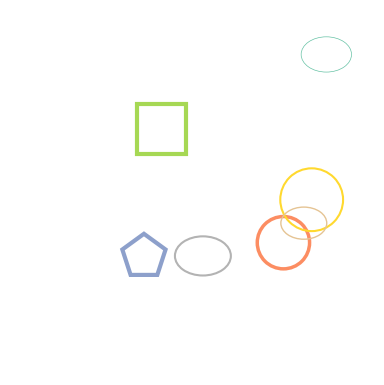[{"shape": "oval", "thickness": 0.5, "radius": 0.33, "center": [0.848, 0.859]}, {"shape": "circle", "thickness": 2.5, "radius": 0.34, "center": [0.736, 0.37]}, {"shape": "pentagon", "thickness": 3, "radius": 0.3, "center": [0.374, 0.334]}, {"shape": "square", "thickness": 3, "radius": 0.32, "center": [0.419, 0.665]}, {"shape": "circle", "thickness": 1.5, "radius": 0.41, "center": [0.81, 0.481]}, {"shape": "oval", "thickness": 1, "radius": 0.3, "center": [0.789, 0.42]}, {"shape": "oval", "thickness": 1.5, "radius": 0.36, "center": [0.527, 0.335]}]